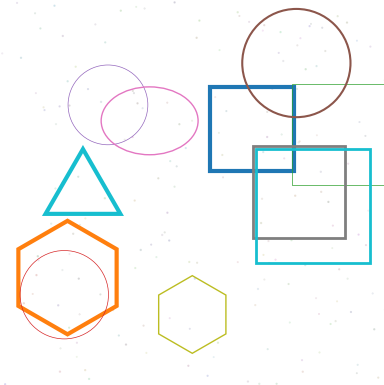[{"shape": "square", "thickness": 3, "radius": 0.55, "center": [0.655, 0.665]}, {"shape": "hexagon", "thickness": 3, "radius": 0.74, "center": [0.175, 0.279]}, {"shape": "square", "thickness": 0.5, "radius": 0.66, "center": [0.889, 0.651]}, {"shape": "circle", "thickness": 0.5, "radius": 0.57, "center": [0.167, 0.235]}, {"shape": "circle", "thickness": 0.5, "radius": 0.52, "center": [0.28, 0.728]}, {"shape": "circle", "thickness": 1.5, "radius": 0.7, "center": [0.77, 0.836]}, {"shape": "oval", "thickness": 1, "radius": 0.63, "center": [0.389, 0.686]}, {"shape": "square", "thickness": 2, "radius": 0.6, "center": [0.776, 0.502]}, {"shape": "hexagon", "thickness": 1, "radius": 0.5, "center": [0.499, 0.183]}, {"shape": "triangle", "thickness": 3, "radius": 0.56, "center": [0.215, 0.501]}, {"shape": "square", "thickness": 2, "radius": 0.74, "center": [0.814, 0.466]}]